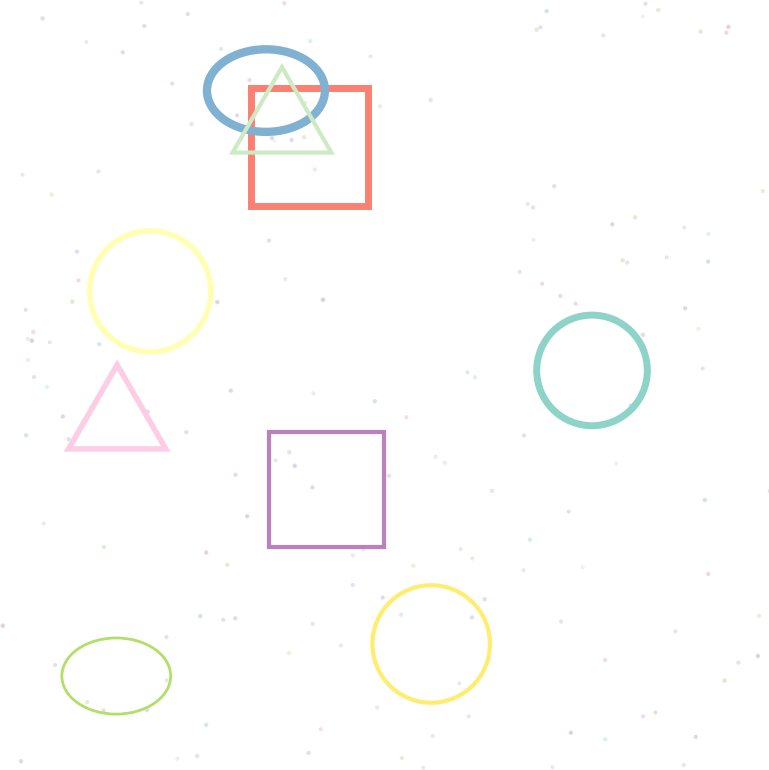[{"shape": "circle", "thickness": 2.5, "radius": 0.36, "center": [0.769, 0.519]}, {"shape": "circle", "thickness": 2, "radius": 0.39, "center": [0.195, 0.622]}, {"shape": "square", "thickness": 2.5, "radius": 0.38, "center": [0.402, 0.809]}, {"shape": "oval", "thickness": 3, "radius": 0.38, "center": [0.345, 0.882]}, {"shape": "oval", "thickness": 1, "radius": 0.35, "center": [0.151, 0.122]}, {"shape": "triangle", "thickness": 2, "radius": 0.36, "center": [0.152, 0.453]}, {"shape": "square", "thickness": 1.5, "radius": 0.37, "center": [0.424, 0.364]}, {"shape": "triangle", "thickness": 1.5, "radius": 0.37, "center": [0.366, 0.839]}, {"shape": "circle", "thickness": 1.5, "radius": 0.38, "center": [0.56, 0.164]}]